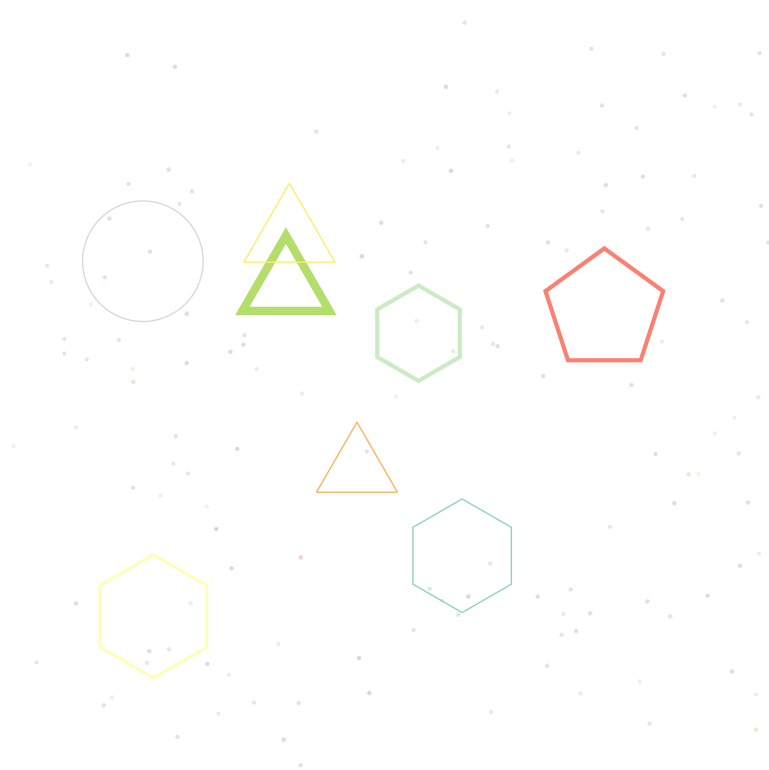[{"shape": "hexagon", "thickness": 0.5, "radius": 0.37, "center": [0.6, 0.278]}, {"shape": "hexagon", "thickness": 1, "radius": 0.4, "center": [0.199, 0.2]}, {"shape": "pentagon", "thickness": 1.5, "radius": 0.4, "center": [0.785, 0.597]}, {"shape": "triangle", "thickness": 0.5, "radius": 0.3, "center": [0.464, 0.391]}, {"shape": "triangle", "thickness": 3, "radius": 0.33, "center": [0.371, 0.629]}, {"shape": "circle", "thickness": 0.5, "radius": 0.39, "center": [0.186, 0.661]}, {"shape": "hexagon", "thickness": 1.5, "radius": 0.31, "center": [0.544, 0.567]}, {"shape": "triangle", "thickness": 0.5, "radius": 0.34, "center": [0.376, 0.694]}]